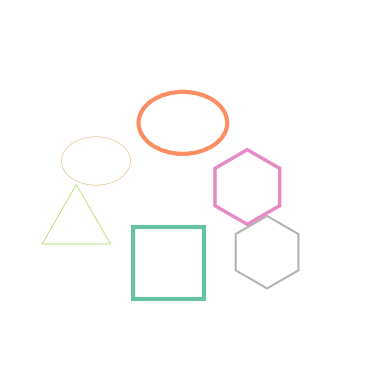[{"shape": "square", "thickness": 3, "radius": 0.46, "center": [0.437, 0.317]}, {"shape": "oval", "thickness": 3, "radius": 0.58, "center": [0.475, 0.681]}, {"shape": "hexagon", "thickness": 2.5, "radius": 0.49, "center": [0.642, 0.514]}, {"shape": "triangle", "thickness": 0.5, "radius": 0.51, "center": [0.198, 0.418]}, {"shape": "oval", "thickness": 0.5, "radius": 0.45, "center": [0.249, 0.582]}, {"shape": "hexagon", "thickness": 1.5, "radius": 0.47, "center": [0.694, 0.345]}]